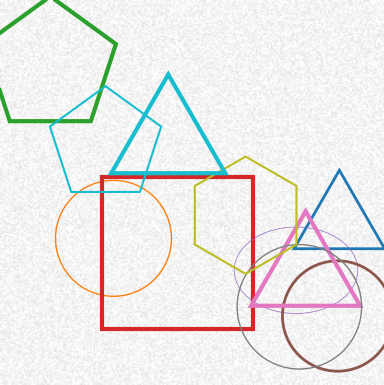[{"shape": "triangle", "thickness": 2, "radius": 0.68, "center": [0.881, 0.422]}, {"shape": "circle", "thickness": 1, "radius": 0.75, "center": [0.295, 0.381]}, {"shape": "pentagon", "thickness": 3, "radius": 0.9, "center": [0.131, 0.83]}, {"shape": "square", "thickness": 3, "radius": 0.98, "center": [0.461, 0.343]}, {"shape": "oval", "thickness": 0.5, "radius": 0.8, "center": [0.769, 0.298]}, {"shape": "circle", "thickness": 2, "radius": 0.72, "center": [0.877, 0.179]}, {"shape": "triangle", "thickness": 3, "radius": 0.82, "center": [0.794, 0.288]}, {"shape": "circle", "thickness": 1, "radius": 0.81, "center": [0.778, 0.203]}, {"shape": "hexagon", "thickness": 1.5, "radius": 0.76, "center": [0.638, 0.441]}, {"shape": "pentagon", "thickness": 1.5, "radius": 0.76, "center": [0.274, 0.624]}, {"shape": "triangle", "thickness": 3, "radius": 0.85, "center": [0.437, 0.636]}]